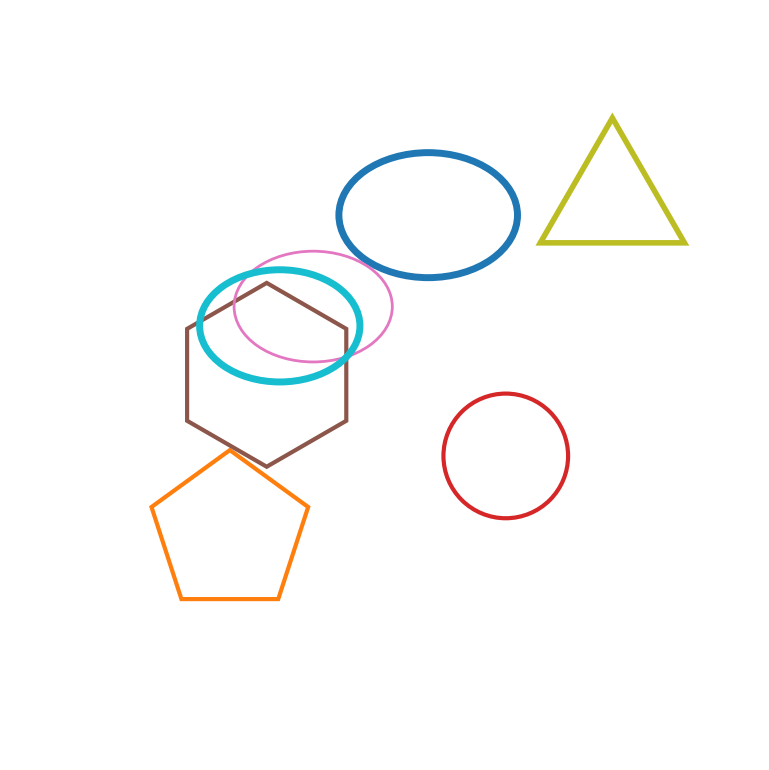[{"shape": "oval", "thickness": 2.5, "radius": 0.58, "center": [0.556, 0.721]}, {"shape": "pentagon", "thickness": 1.5, "radius": 0.53, "center": [0.298, 0.308]}, {"shape": "circle", "thickness": 1.5, "radius": 0.4, "center": [0.657, 0.408]}, {"shape": "hexagon", "thickness": 1.5, "radius": 0.6, "center": [0.346, 0.513]}, {"shape": "oval", "thickness": 1, "radius": 0.51, "center": [0.407, 0.602]}, {"shape": "triangle", "thickness": 2, "radius": 0.54, "center": [0.795, 0.739]}, {"shape": "oval", "thickness": 2.5, "radius": 0.52, "center": [0.363, 0.577]}]